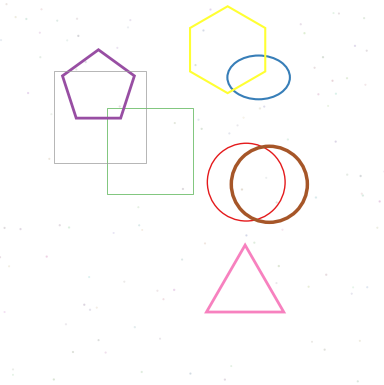[{"shape": "circle", "thickness": 1, "radius": 0.5, "center": [0.64, 0.527]}, {"shape": "oval", "thickness": 1.5, "radius": 0.41, "center": [0.672, 0.799]}, {"shape": "square", "thickness": 0.5, "radius": 0.56, "center": [0.389, 0.607]}, {"shape": "pentagon", "thickness": 2, "radius": 0.49, "center": [0.256, 0.773]}, {"shape": "hexagon", "thickness": 1.5, "radius": 0.56, "center": [0.591, 0.871]}, {"shape": "circle", "thickness": 2.5, "radius": 0.49, "center": [0.7, 0.521]}, {"shape": "triangle", "thickness": 2, "radius": 0.58, "center": [0.637, 0.247]}, {"shape": "square", "thickness": 0.5, "radius": 0.6, "center": [0.26, 0.695]}]